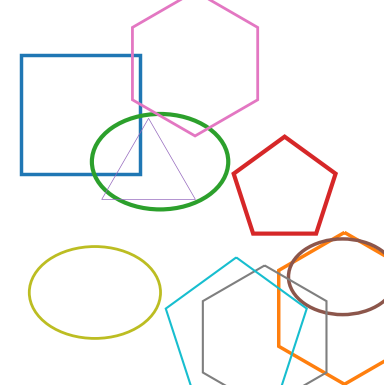[{"shape": "square", "thickness": 2.5, "radius": 0.77, "center": [0.21, 0.702]}, {"shape": "hexagon", "thickness": 2.5, "radius": 0.99, "center": [0.895, 0.199]}, {"shape": "oval", "thickness": 3, "radius": 0.89, "center": [0.416, 0.58]}, {"shape": "pentagon", "thickness": 3, "radius": 0.7, "center": [0.739, 0.506]}, {"shape": "triangle", "thickness": 0.5, "radius": 0.7, "center": [0.386, 0.552]}, {"shape": "oval", "thickness": 2.5, "radius": 0.7, "center": [0.89, 0.281]}, {"shape": "hexagon", "thickness": 2, "radius": 0.94, "center": [0.507, 0.835]}, {"shape": "hexagon", "thickness": 1.5, "radius": 0.93, "center": [0.687, 0.125]}, {"shape": "oval", "thickness": 2, "radius": 0.85, "center": [0.247, 0.24]}, {"shape": "pentagon", "thickness": 1.5, "radius": 0.96, "center": [0.614, 0.139]}]